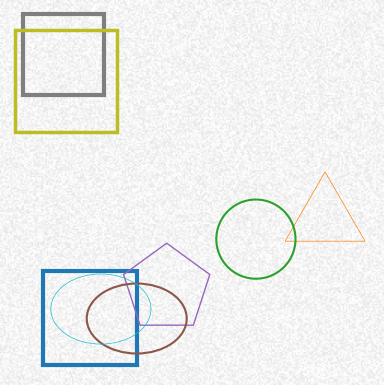[{"shape": "square", "thickness": 3, "radius": 0.61, "center": [0.234, 0.174]}, {"shape": "triangle", "thickness": 0.5, "radius": 0.6, "center": [0.844, 0.434]}, {"shape": "circle", "thickness": 1.5, "radius": 0.51, "center": [0.665, 0.379]}, {"shape": "pentagon", "thickness": 1, "radius": 0.59, "center": [0.433, 0.251]}, {"shape": "oval", "thickness": 1.5, "radius": 0.65, "center": [0.355, 0.173]}, {"shape": "square", "thickness": 3, "radius": 0.53, "center": [0.164, 0.858]}, {"shape": "square", "thickness": 2.5, "radius": 0.67, "center": [0.172, 0.789]}, {"shape": "oval", "thickness": 0.5, "radius": 0.65, "center": [0.262, 0.197]}]